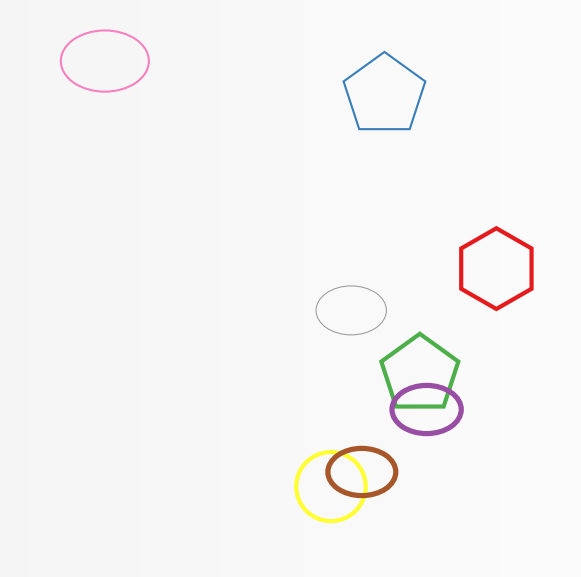[{"shape": "hexagon", "thickness": 2, "radius": 0.35, "center": [0.854, 0.534]}, {"shape": "pentagon", "thickness": 1, "radius": 0.37, "center": [0.661, 0.835]}, {"shape": "pentagon", "thickness": 2, "radius": 0.35, "center": [0.722, 0.352]}, {"shape": "oval", "thickness": 2.5, "radius": 0.3, "center": [0.734, 0.29]}, {"shape": "circle", "thickness": 2, "radius": 0.3, "center": [0.569, 0.157]}, {"shape": "oval", "thickness": 2.5, "radius": 0.29, "center": [0.623, 0.182]}, {"shape": "oval", "thickness": 1, "radius": 0.38, "center": [0.18, 0.893]}, {"shape": "oval", "thickness": 0.5, "radius": 0.3, "center": [0.604, 0.462]}]